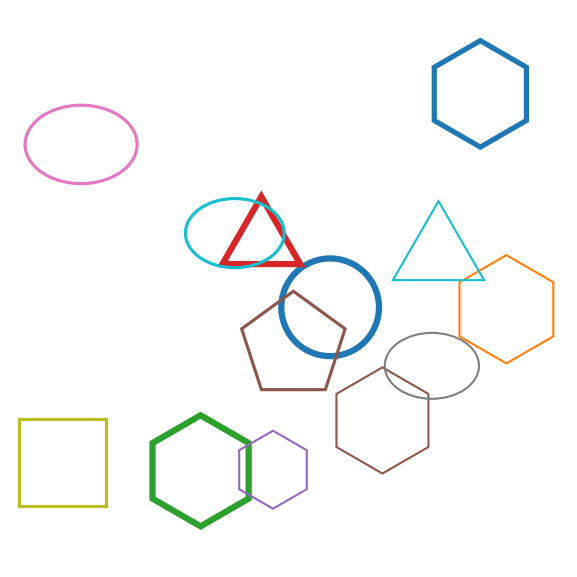[{"shape": "circle", "thickness": 3, "radius": 0.42, "center": [0.572, 0.467]}, {"shape": "hexagon", "thickness": 2.5, "radius": 0.46, "center": [0.832, 0.837]}, {"shape": "hexagon", "thickness": 1, "radius": 0.47, "center": [0.877, 0.464]}, {"shape": "hexagon", "thickness": 3, "radius": 0.48, "center": [0.347, 0.184]}, {"shape": "triangle", "thickness": 3, "radius": 0.39, "center": [0.452, 0.581]}, {"shape": "hexagon", "thickness": 1, "radius": 0.34, "center": [0.473, 0.186]}, {"shape": "hexagon", "thickness": 1, "radius": 0.46, "center": [0.662, 0.271]}, {"shape": "pentagon", "thickness": 1.5, "radius": 0.47, "center": [0.508, 0.401]}, {"shape": "oval", "thickness": 1.5, "radius": 0.49, "center": [0.14, 0.749]}, {"shape": "oval", "thickness": 1, "radius": 0.41, "center": [0.748, 0.366]}, {"shape": "square", "thickness": 1.5, "radius": 0.37, "center": [0.108, 0.198]}, {"shape": "triangle", "thickness": 1, "radius": 0.46, "center": [0.759, 0.56]}, {"shape": "oval", "thickness": 1.5, "radius": 0.43, "center": [0.407, 0.595]}]